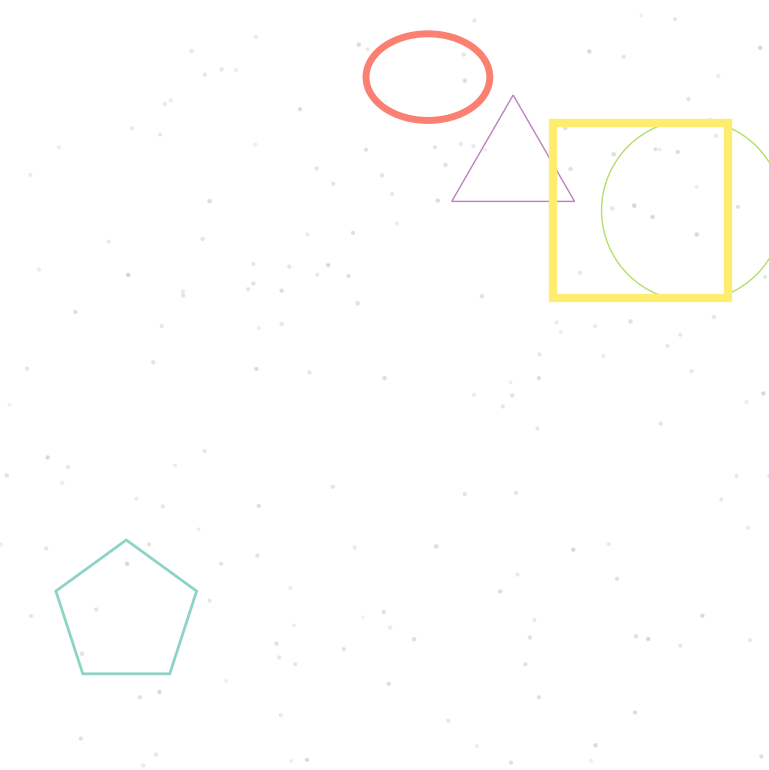[{"shape": "pentagon", "thickness": 1, "radius": 0.48, "center": [0.164, 0.203]}, {"shape": "oval", "thickness": 2.5, "radius": 0.4, "center": [0.556, 0.9]}, {"shape": "circle", "thickness": 0.5, "radius": 0.59, "center": [0.899, 0.727]}, {"shape": "triangle", "thickness": 0.5, "radius": 0.46, "center": [0.666, 0.784]}, {"shape": "square", "thickness": 3, "radius": 0.57, "center": [0.832, 0.727]}]